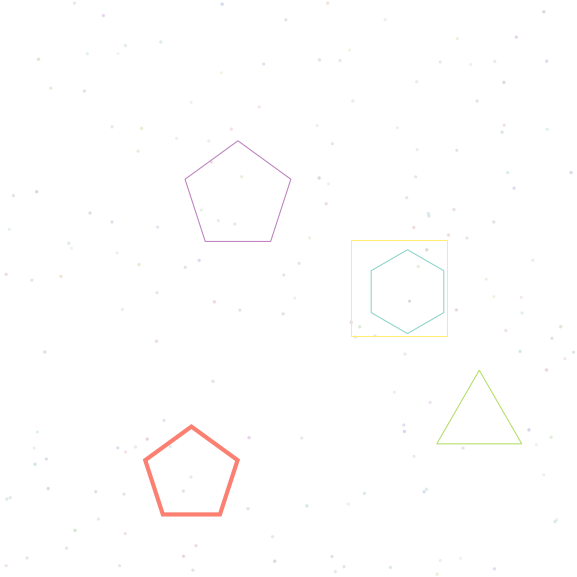[{"shape": "hexagon", "thickness": 0.5, "radius": 0.36, "center": [0.706, 0.494]}, {"shape": "pentagon", "thickness": 2, "radius": 0.42, "center": [0.331, 0.176]}, {"shape": "triangle", "thickness": 0.5, "radius": 0.42, "center": [0.83, 0.273]}, {"shape": "pentagon", "thickness": 0.5, "radius": 0.48, "center": [0.412, 0.659]}, {"shape": "square", "thickness": 0.5, "radius": 0.42, "center": [0.691, 0.501]}]